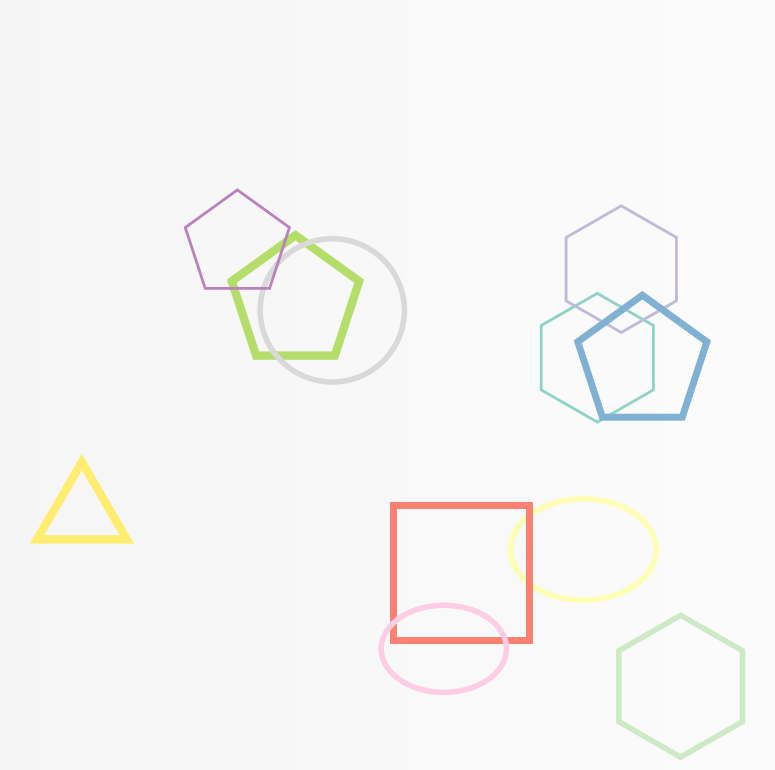[{"shape": "hexagon", "thickness": 1, "radius": 0.42, "center": [0.771, 0.535]}, {"shape": "oval", "thickness": 2, "radius": 0.47, "center": [0.753, 0.286]}, {"shape": "hexagon", "thickness": 1, "radius": 0.41, "center": [0.802, 0.65]}, {"shape": "square", "thickness": 2.5, "radius": 0.44, "center": [0.595, 0.257]}, {"shape": "pentagon", "thickness": 2.5, "radius": 0.44, "center": [0.829, 0.529]}, {"shape": "pentagon", "thickness": 3, "radius": 0.43, "center": [0.381, 0.608]}, {"shape": "oval", "thickness": 2, "radius": 0.4, "center": [0.573, 0.157]}, {"shape": "circle", "thickness": 2, "radius": 0.47, "center": [0.429, 0.597]}, {"shape": "pentagon", "thickness": 1, "radius": 0.35, "center": [0.306, 0.683]}, {"shape": "hexagon", "thickness": 2, "radius": 0.46, "center": [0.878, 0.109]}, {"shape": "triangle", "thickness": 3, "radius": 0.33, "center": [0.106, 0.333]}]